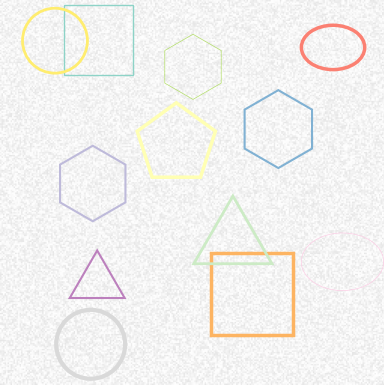[{"shape": "square", "thickness": 1, "radius": 0.45, "center": [0.256, 0.896]}, {"shape": "pentagon", "thickness": 2.5, "radius": 0.53, "center": [0.458, 0.626]}, {"shape": "hexagon", "thickness": 1.5, "radius": 0.49, "center": [0.241, 0.523]}, {"shape": "oval", "thickness": 2.5, "radius": 0.41, "center": [0.865, 0.877]}, {"shape": "hexagon", "thickness": 1.5, "radius": 0.51, "center": [0.723, 0.665]}, {"shape": "square", "thickness": 2.5, "radius": 0.53, "center": [0.655, 0.236]}, {"shape": "hexagon", "thickness": 0.5, "radius": 0.42, "center": [0.501, 0.826]}, {"shape": "oval", "thickness": 0.5, "radius": 0.53, "center": [0.89, 0.32]}, {"shape": "circle", "thickness": 3, "radius": 0.45, "center": [0.236, 0.106]}, {"shape": "triangle", "thickness": 1.5, "radius": 0.41, "center": [0.252, 0.267]}, {"shape": "triangle", "thickness": 2, "radius": 0.59, "center": [0.605, 0.374]}, {"shape": "circle", "thickness": 2, "radius": 0.42, "center": [0.143, 0.894]}]